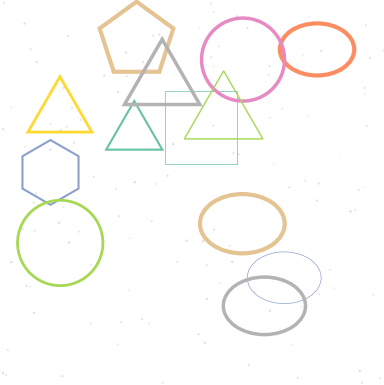[{"shape": "square", "thickness": 0.5, "radius": 0.47, "center": [0.522, 0.669]}, {"shape": "triangle", "thickness": 1.5, "radius": 0.42, "center": [0.349, 0.653]}, {"shape": "oval", "thickness": 3, "radius": 0.48, "center": [0.823, 0.872]}, {"shape": "oval", "thickness": 0.5, "radius": 0.48, "center": [0.738, 0.279]}, {"shape": "hexagon", "thickness": 1.5, "radius": 0.42, "center": [0.131, 0.552]}, {"shape": "circle", "thickness": 2.5, "radius": 0.54, "center": [0.631, 0.845]}, {"shape": "triangle", "thickness": 1, "radius": 0.59, "center": [0.581, 0.698]}, {"shape": "circle", "thickness": 2, "radius": 0.55, "center": [0.156, 0.369]}, {"shape": "triangle", "thickness": 2, "radius": 0.48, "center": [0.156, 0.705]}, {"shape": "pentagon", "thickness": 3, "radius": 0.5, "center": [0.355, 0.895]}, {"shape": "oval", "thickness": 3, "radius": 0.55, "center": [0.629, 0.419]}, {"shape": "triangle", "thickness": 2.5, "radius": 0.56, "center": [0.421, 0.785]}, {"shape": "oval", "thickness": 2.5, "radius": 0.53, "center": [0.687, 0.206]}]